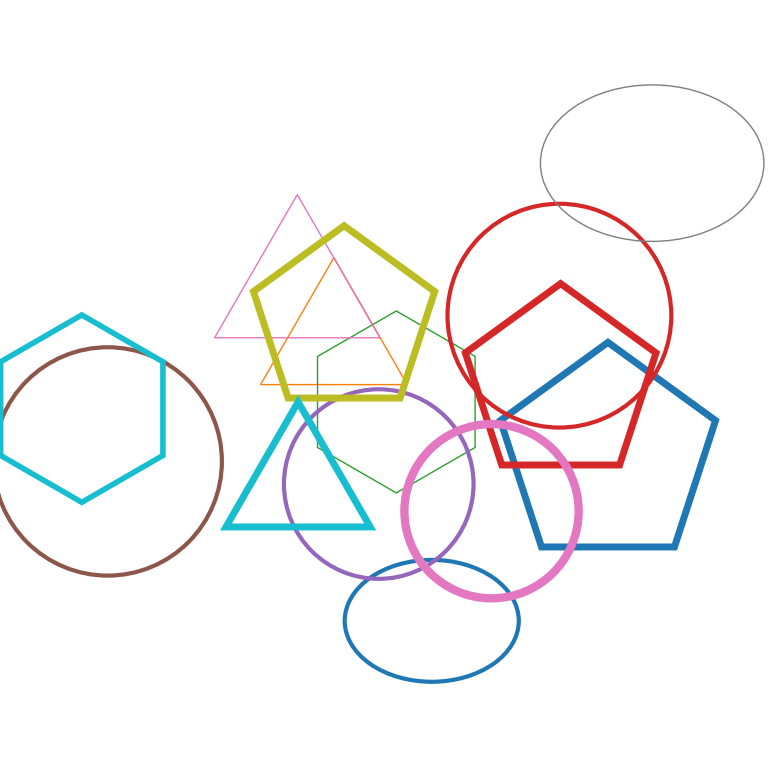[{"shape": "pentagon", "thickness": 2.5, "radius": 0.73, "center": [0.79, 0.408]}, {"shape": "oval", "thickness": 1.5, "radius": 0.57, "center": [0.561, 0.194]}, {"shape": "triangle", "thickness": 0.5, "radius": 0.55, "center": [0.434, 0.556]}, {"shape": "hexagon", "thickness": 0.5, "radius": 0.59, "center": [0.515, 0.478]}, {"shape": "circle", "thickness": 1.5, "radius": 0.73, "center": [0.727, 0.59]}, {"shape": "pentagon", "thickness": 2.5, "radius": 0.65, "center": [0.728, 0.501]}, {"shape": "circle", "thickness": 1.5, "radius": 0.62, "center": [0.492, 0.371]}, {"shape": "circle", "thickness": 1.5, "radius": 0.74, "center": [0.14, 0.401]}, {"shape": "circle", "thickness": 3, "radius": 0.57, "center": [0.638, 0.336]}, {"shape": "triangle", "thickness": 0.5, "radius": 0.62, "center": [0.386, 0.623]}, {"shape": "oval", "thickness": 0.5, "radius": 0.73, "center": [0.847, 0.788]}, {"shape": "pentagon", "thickness": 2.5, "radius": 0.62, "center": [0.447, 0.583]}, {"shape": "hexagon", "thickness": 2, "radius": 0.61, "center": [0.106, 0.469]}, {"shape": "triangle", "thickness": 2.5, "radius": 0.54, "center": [0.387, 0.37]}]